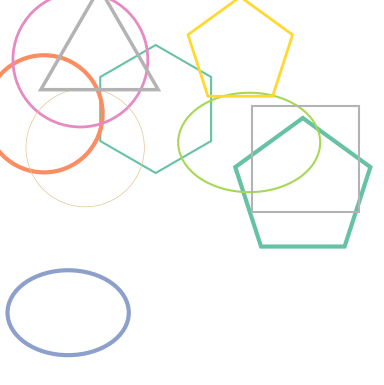[{"shape": "hexagon", "thickness": 1.5, "radius": 0.83, "center": [0.404, 0.717]}, {"shape": "pentagon", "thickness": 3, "radius": 0.92, "center": [0.787, 0.509]}, {"shape": "circle", "thickness": 3, "radius": 0.76, "center": [0.114, 0.704]}, {"shape": "oval", "thickness": 3, "radius": 0.79, "center": [0.177, 0.188]}, {"shape": "circle", "thickness": 2, "radius": 0.88, "center": [0.209, 0.845]}, {"shape": "oval", "thickness": 1.5, "radius": 0.92, "center": [0.647, 0.63]}, {"shape": "pentagon", "thickness": 2, "radius": 0.71, "center": [0.624, 0.865]}, {"shape": "circle", "thickness": 0.5, "radius": 0.77, "center": [0.221, 0.617]}, {"shape": "triangle", "thickness": 2.5, "radius": 0.88, "center": [0.258, 0.855]}, {"shape": "square", "thickness": 1.5, "radius": 0.69, "center": [0.793, 0.587]}]